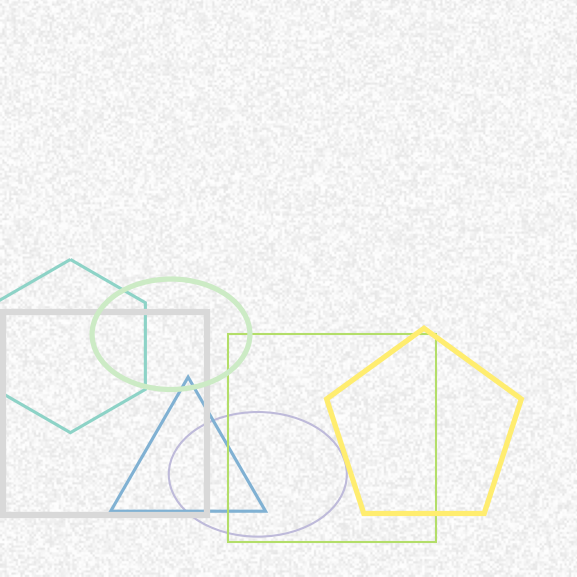[{"shape": "hexagon", "thickness": 1.5, "radius": 0.75, "center": [0.122, 0.4]}, {"shape": "oval", "thickness": 1, "radius": 0.77, "center": [0.446, 0.178]}, {"shape": "triangle", "thickness": 1.5, "radius": 0.77, "center": [0.326, 0.191]}, {"shape": "square", "thickness": 1, "radius": 0.9, "center": [0.576, 0.24]}, {"shape": "square", "thickness": 3, "radius": 0.88, "center": [0.182, 0.284]}, {"shape": "oval", "thickness": 2.5, "radius": 0.68, "center": [0.296, 0.42]}, {"shape": "pentagon", "thickness": 2.5, "radius": 0.89, "center": [0.734, 0.253]}]